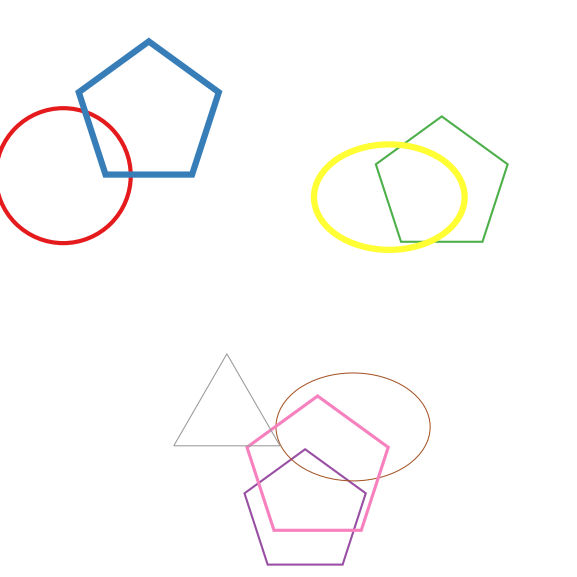[{"shape": "circle", "thickness": 2, "radius": 0.58, "center": [0.11, 0.695]}, {"shape": "pentagon", "thickness": 3, "radius": 0.64, "center": [0.258, 0.8]}, {"shape": "pentagon", "thickness": 1, "radius": 0.6, "center": [0.765, 0.678]}, {"shape": "pentagon", "thickness": 1, "radius": 0.55, "center": [0.528, 0.111]}, {"shape": "oval", "thickness": 3, "radius": 0.65, "center": [0.674, 0.658]}, {"shape": "oval", "thickness": 0.5, "radius": 0.67, "center": [0.611, 0.26]}, {"shape": "pentagon", "thickness": 1.5, "radius": 0.64, "center": [0.55, 0.185]}, {"shape": "triangle", "thickness": 0.5, "radius": 0.53, "center": [0.393, 0.28]}]